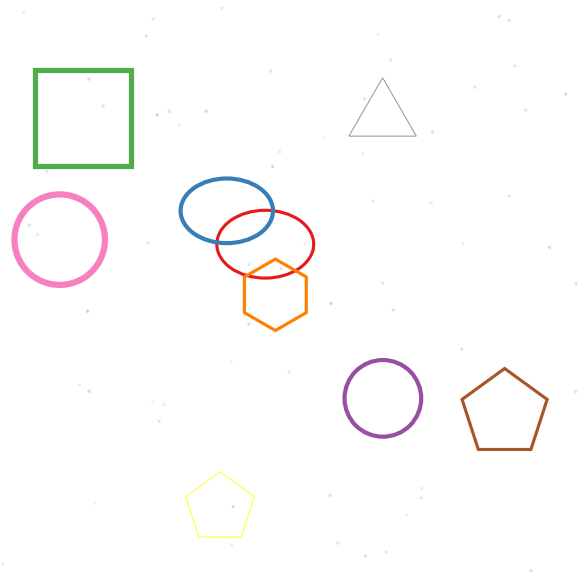[{"shape": "oval", "thickness": 1.5, "radius": 0.42, "center": [0.459, 0.576]}, {"shape": "oval", "thickness": 2, "radius": 0.4, "center": [0.393, 0.634]}, {"shape": "square", "thickness": 2.5, "radius": 0.42, "center": [0.143, 0.795]}, {"shape": "circle", "thickness": 2, "radius": 0.33, "center": [0.663, 0.309]}, {"shape": "hexagon", "thickness": 1.5, "radius": 0.31, "center": [0.477, 0.489]}, {"shape": "pentagon", "thickness": 0.5, "radius": 0.31, "center": [0.381, 0.12]}, {"shape": "pentagon", "thickness": 1.5, "radius": 0.39, "center": [0.874, 0.284]}, {"shape": "circle", "thickness": 3, "radius": 0.39, "center": [0.103, 0.584]}, {"shape": "triangle", "thickness": 0.5, "radius": 0.34, "center": [0.663, 0.797]}]